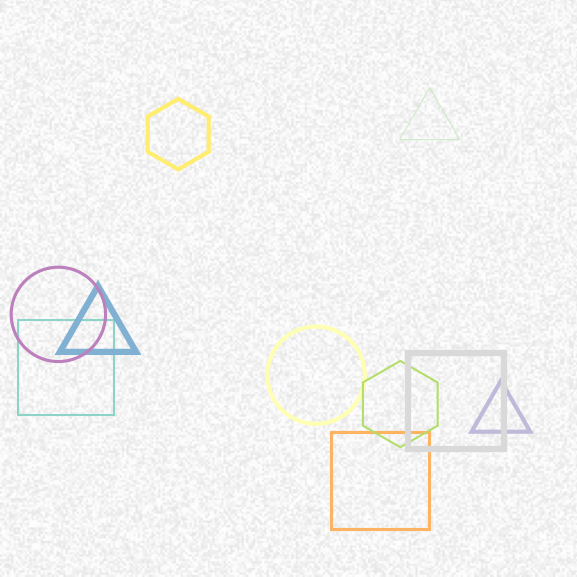[{"shape": "square", "thickness": 1, "radius": 0.41, "center": [0.114, 0.363]}, {"shape": "circle", "thickness": 2, "radius": 0.42, "center": [0.547, 0.349]}, {"shape": "triangle", "thickness": 2, "radius": 0.29, "center": [0.867, 0.281]}, {"shape": "triangle", "thickness": 3, "radius": 0.38, "center": [0.17, 0.428]}, {"shape": "square", "thickness": 1.5, "radius": 0.42, "center": [0.658, 0.167]}, {"shape": "hexagon", "thickness": 1, "radius": 0.37, "center": [0.693, 0.299]}, {"shape": "square", "thickness": 3, "radius": 0.42, "center": [0.789, 0.304]}, {"shape": "circle", "thickness": 1.5, "radius": 0.41, "center": [0.101, 0.455]}, {"shape": "triangle", "thickness": 0.5, "radius": 0.3, "center": [0.744, 0.787]}, {"shape": "hexagon", "thickness": 2, "radius": 0.3, "center": [0.309, 0.767]}]